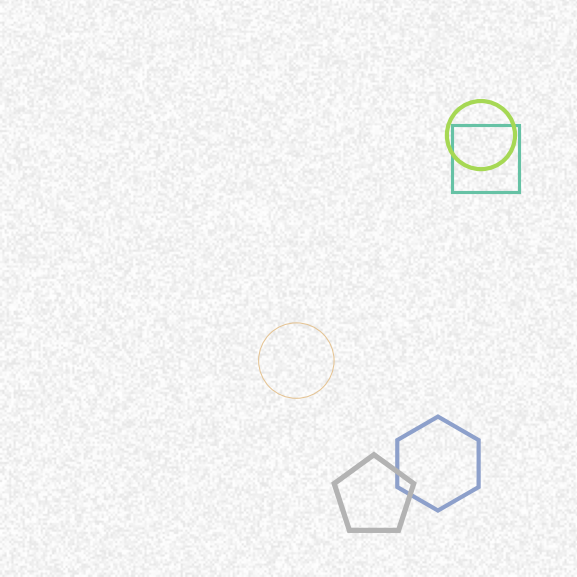[{"shape": "square", "thickness": 1.5, "radius": 0.29, "center": [0.84, 0.725]}, {"shape": "hexagon", "thickness": 2, "radius": 0.41, "center": [0.758, 0.196]}, {"shape": "circle", "thickness": 2, "radius": 0.29, "center": [0.833, 0.765]}, {"shape": "circle", "thickness": 0.5, "radius": 0.33, "center": [0.513, 0.375]}, {"shape": "pentagon", "thickness": 2.5, "radius": 0.36, "center": [0.648, 0.139]}]